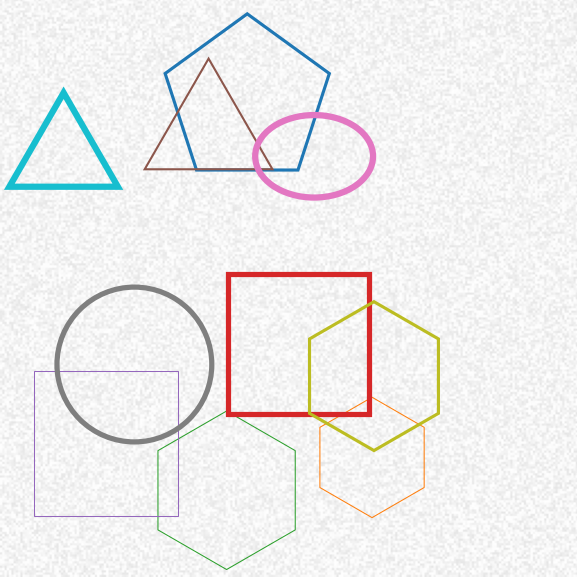[{"shape": "pentagon", "thickness": 1.5, "radius": 0.75, "center": [0.428, 0.826]}, {"shape": "hexagon", "thickness": 0.5, "radius": 0.52, "center": [0.644, 0.207]}, {"shape": "hexagon", "thickness": 0.5, "radius": 0.69, "center": [0.392, 0.15]}, {"shape": "square", "thickness": 2.5, "radius": 0.61, "center": [0.517, 0.403]}, {"shape": "square", "thickness": 0.5, "radius": 0.62, "center": [0.184, 0.231]}, {"shape": "triangle", "thickness": 1, "radius": 0.64, "center": [0.361, 0.77]}, {"shape": "oval", "thickness": 3, "radius": 0.51, "center": [0.544, 0.728]}, {"shape": "circle", "thickness": 2.5, "radius": 0.67, "center": [0.233, 0.368]}, {"shape": "hexagon", "thickness": 1.5, "radius": 0.64, "center": [0.648, 0.348]}, {"shape": "triangle", "thickness": 3, "radius": 0.54, "center": [0.11, 0.73]}]